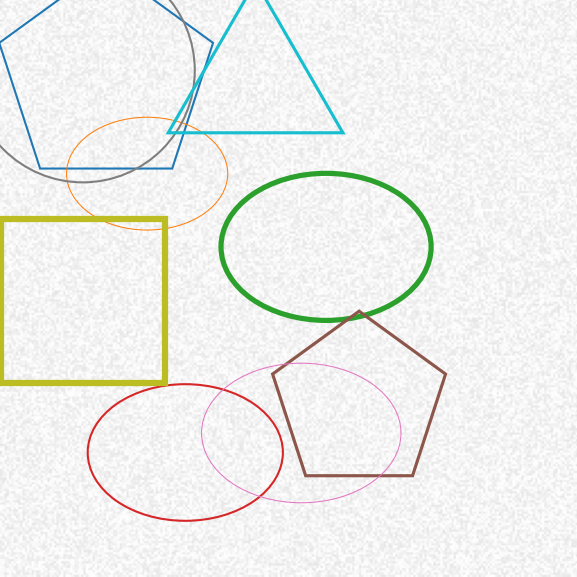[{"shape": "pentagon", "thickness": 1, "radius": 0.97, "center": [0.184, 0.865]}, {"shape": "oval", "thickness": 0.5, "radius": 0.7, "center": [0.255, 0.698]}, {"shape": "oval", "thickness": 2.5, "radius": 0.91, "center": [0.565, 0.572]}, {"shape": "oval", "thickness": 1, "radius": 0.84, "center": [0.321, 0.216]}, {"shape": "pentagon", "thickness": 1.5, "radius": 0.79, "center": [0.622, 0.303]}, {"shape": "oval", "thickness": 0.5, "radius": 0.86, "center": [0.522, 0.249]}, {"shape": "circle", "thickness": 1, "radius": 0.97, "center": [0.143, 0.877]}, {"shape": "square", "thickness": 3, "radius": 0.71, "center": [0.144, 0.478]}, {"shape": "triangle", "thickness": 1.5, "radius": 0.87, "center": [0.443, 0.856]}]